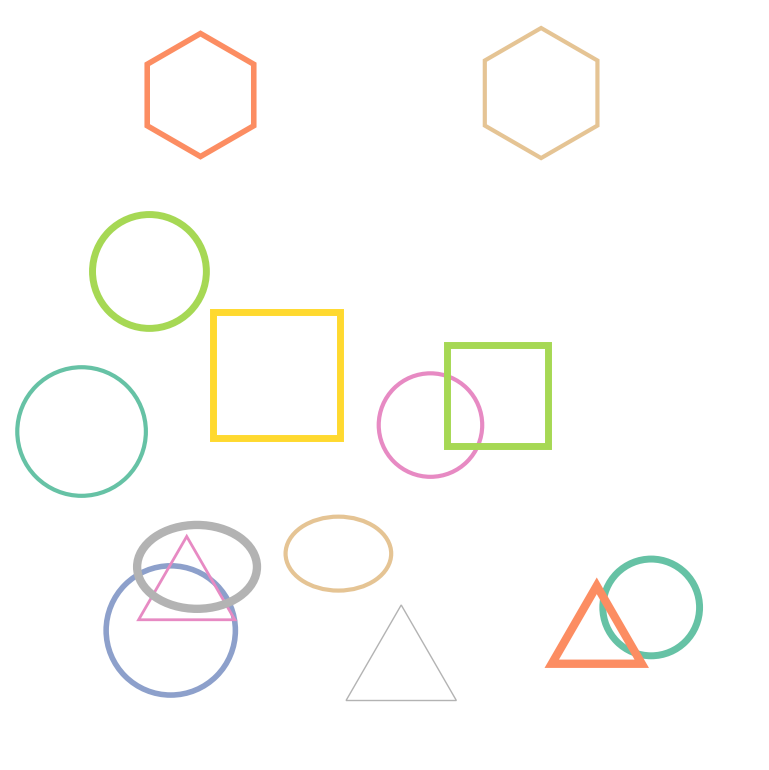[{"shape": "circle", "thickness": 2.5, "radius": 0.31, "center": [0.846, 0.211]}, {"shape": "circle", "thickness": 1.5, "radius": 0.42, "center": [0.106, 0.44]}, {"shape": "triangle", "thickness": 3, "radius": 0.34, "center": [0.775, 0.172]}, {"shape": "hexagon", "thickness": 2, "radius": 0.4, "center": [0.26, 0.877]}, {"shape": "circle", "thickness": 2, "radius": 0.42, "center": [0.222, 0.181]}, {"shape": "triangle", "thickness": 1, "radius": 0.36, "center": [0.242, 0.231]}, {"shape": "circle", "thickness": 1.5, "radius": 0.34, "center": [0.559, 0.448]}, {"shape": "circle", "thickness": 2.5, "radius": 0.37, "center": [0.194, 0.647]}, {"shape": "square", "thickness": 2.5, "radius": 0.33, "center": [0.646, 0.486]}, {"shape": "square", "thickness": 2.5, "radius": 0.41, "center": [0.359, 0.513]}, {"shape": "oval", "thickness": 1.5, "radius": 0.34, "center": [0.439, 0.281]}, {"shape": "hexagon", "thickness": 1.5, "radius": 0.42, "center": [0.703, 0.879]}, {"shape": "oval", "thickness": 3, "radius": 0.39, "center": [0.256, 0.264]}, {"shape": "triangle", "thickness": 0.5, "radius": 0.41, "center": [0.521, 0.132]}]